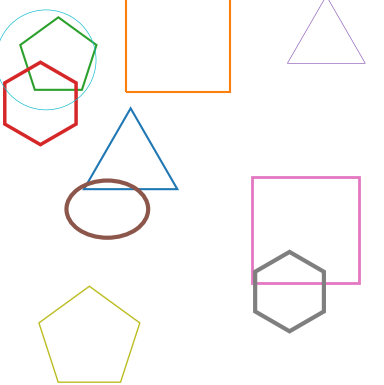[{"shape": "triangle", "thickness": 1.5, "radius": 0.7, "center": [0.339, 0.579]}, {"shape": "square", "thickness": 1.5, "radius": 0.67, "center": [0.463, 0.895]}, {"shape": "pentagon", "thickness": 1.5, "radius": 0.52, "center": [0.152, 0.851]}, {"shape": "hexagon", "thickness": 2.5, "radius": 0.53, "center": [0.105, 0.731]}, {"shape": "triangle", "thickness": 0.5, "radius": 0.58, "center": [0.848, 0.894]}, {"shape": "oval", "thickness": 3, "radius": 0.53, "center": [0.279, 0.457]}, {"shape": "square", "thickness": 2, "radius": 0.69, "center": [0.793, 0.402]}, {"shape": "hexagon", "thickness": 3, "radius": 0.52, "center": [0.752, 0.243]}, {"shape": "pentagon", "thickness": 1, "radius": 0.69, "center": [0.232, 0.119]}, {"shape": "circle", "thickness": 0.5, "radius": 0.65, "center": [0.12, 0.844]}]